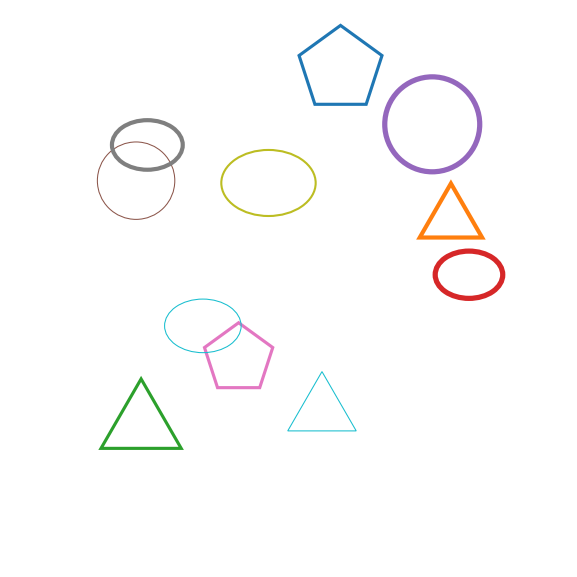[{"shape": "pentagon", "thickness": 1.5, "radius": 0.38, "center": [0.59, 0.88]}, {"shape": "triangle", "thickness": 2, "radius": 0.31, "center": [0.781, 0.619]}, {"shape": "triangle", "thickness": 1.5, "radius": 0.4, "center": [0.244, 0.263]}, {"shape": "oval", "thickness": 2.5, "radius": 0.29, "center": [0.812, 0.523]}, {"shape": "circle", "thickness": 2.5, "radius": 0.41, "center": [0.748, 0.784]}, {"shape": "circle", "thickness": 0.5, "radius": 0.34, "center": [0.236, 0.686]}, {"shape": "pentagon", "thickness": 1.5, "radius": 0.31, "center": [0.413, 0.378]}, {"shape": "oval", "thickness": 2, "radius": 0.31, "center": [0.255, 0.748]}, {"shape": "oval", "thickness": 1, "radius": 0.41, "center": [0.465, 0.682]}, {"shape": "oval", "thickness": 0.5, "radius": 0.33, "center": [0.351, 0.435]}, {"shape": "triangle", "thickness": 0.5, "radius": 0.34, "center": [0.558, 0.287]}]